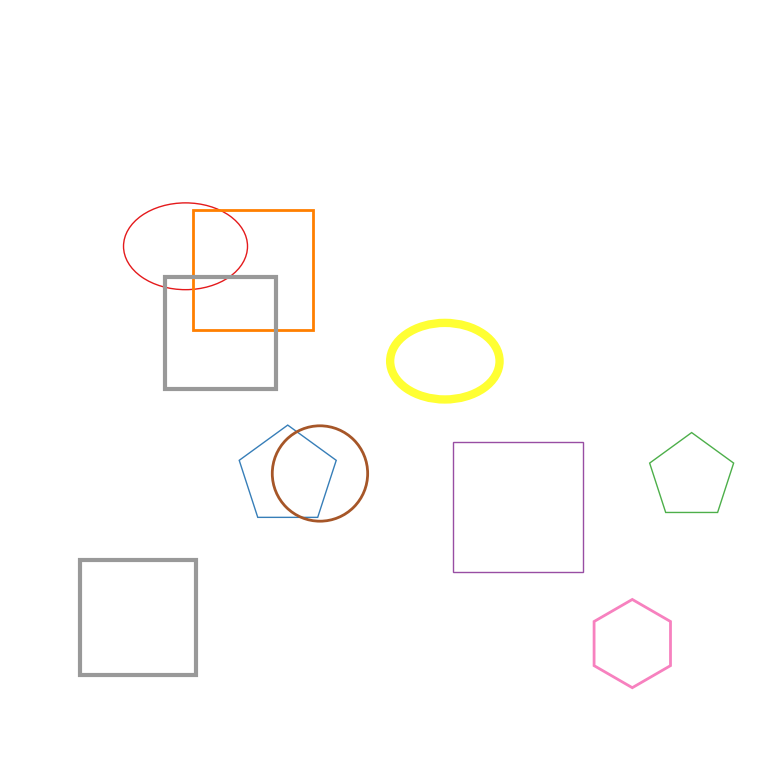[{"shape": "oval", "thickness": 0.5, "radius": 0.4, "center": [0.241, 0.68]}, {"shape": "pentagon", "thickness": 0.5, "radius": 0.33, "center": [0.374, 0.382]}, {"shape": "pentagon", "thickness": 0.5, "radius": 0.29, "center": [0.898, 0.381]}, {"shape": "square", "thickness": 0.5, "radius": 0.42, "center": [0.673, 0.342]}, {"shape": "square", "thickness": 1, "radius": 0.39, "center": [0.328, 0.649]}, {"shape": "oval", "thickness": 3, "radius": 0.36, "center": [0.578, 0.531]}, {"shape": "circle", "thickness": 1, "radius": 0.31, "center": [0.416, 0.385]}, {"shape": "hexagon", "thickness": 1, "radius": 0.29, "center": [0.821, 0.164]}, {"shape": "square", "thickness": 1.5, "radius": 0.37, "center": [0.179, 0.198]}, {"shape": "square", "thickness": 1.5, "radius": 0.36, "center": [0.286, 0.568]}]